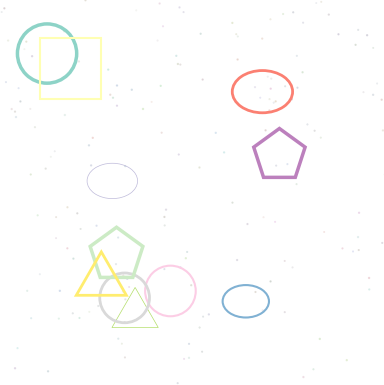[{"shape": "circle", "thickness": 2.5, "radius": 0.38, "center": [0.122, 0.861]}, {"shape": "square", "thickness": 1.5, "radius": 0.39, "center": [0.183, 0.822]}, {"shape": "oval", "thickness": 0.5, "radius": 0.33, "center": [0.292, 0.53]}, {"shape": "oval", "thickness": 2, "radius": 0.39, "center": [0.682, 0.762]}, {"shape": "oval", "thickness": 1.5, "radius": 0.3, "center": [0.638, 0.217]}, {"shape": "triangle", "thickness": 0.5, "radius": 0.35, "center": [0.351, 0.184]}, {"shape": "circle", "thickness": 1.5, "radius": 0.33, "center": [0.443, 0.244]}, {"shape": "circle", "thickness": 2, "radius": 0.32, "center": [0.324, 0.226]}, {"shape": "pentagon", "thickness": 2.5, "radius": 0.35, "center": [0.726, 0.596]}, {"shape": "pentagon", "thickness": 2.5, "radius": 0.36, "center": [0.303, 0.338]}, {"shape": "triangle", "thickness": 2, "radius": 0.38, "center": [0.263, 0.271]}]